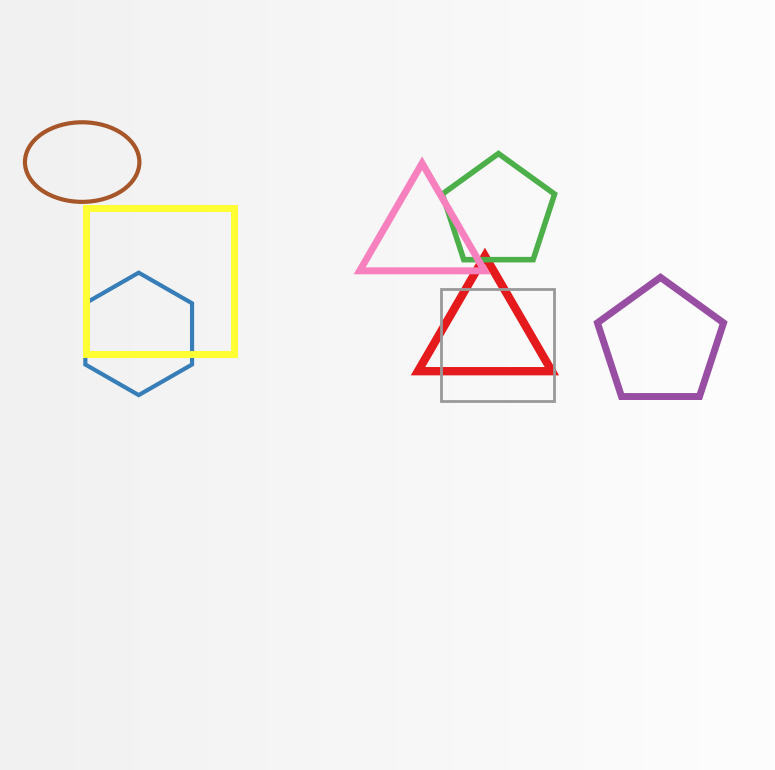[{"shape": "triangle", "thickness": 3, "radius": 0.5, "center": [0.626, 0.568]}, {"shape": "hexagon", "thickness": 1.5, "radius": 0.4, "center": [0.179, 0.566]}, {"shape": "pentagon", "thickness": 2, "radius": 0.38, "center": [0.643, 0.724]}, {"shape": "pentagon", "thickness": 2.5, "radius": 0.43, "center": [0.852, 0.554]}, {"shape": "square", "thickness": 2.5, "radius": 0.48, "center": [0.206, 0.635]}, {"shape": "oval", "thickness": 1.5, "radius": 0.37, "center": [0.106, 0.79]}, {"shape": "triangle", "thickness": 2.5, "radius": 0.47, "center": [0.545, 0.695]}, {"shape": "square", "thickness": 1, "radius": 0.37, "center": [0.642, 0.552]}]